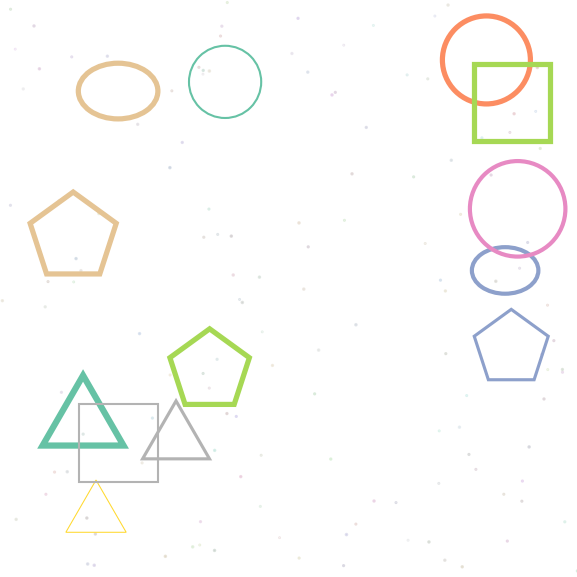[{"shape": "triangle", "thickness": 3, "radius": 0.4, "center": [0.144, 0.268]}, {"shape": "circle", "thickness": 1, "radius": 0.31, "center": [0.39, 0.857]}, {"shape": "circle", "thickness": 2.5, "radius": 0.38, "center": [0.842, 0.895]}, {"shape": "oval", "thickness": 2, "radius": 0.29, "center": [0.875, 0.531]}, {"shape": "pentagon", "thickness": 1.5, "radius": 0.34, "center": [0.885, 0.396]}, {"shape": "circle", "thickness": 2, "radius": 0.41, "center": [0.896, 0.638]}, {"shape": "square", "thickness": 2.5, "radius": 0.33, "center": [0.887, 0.822]}, {"shape": "pentagon", "thickness": 2.5, "radius": 0.36, "center": [0.363, 0.357]}, {"shape": "triangle", "thickness": 0.5, "radius": 0.3, "center": [0.166, 0.108]}, {"shape": "pentagon", "thickness": 2.5, "radius": 0.39, "center": [0.127, 0.588]}, {"shape": "oval", "thickness": 2.5, "radius": 0.34, "center": [0.205, 0.841]}, {"shape": "square", "thickness": 1, "radius": 0.34, "center": [0.205, 0.232]}, {"shape": "triangle", "thickness": 1.5, "radius": 0.33, "center": [0.305, 0.238]}]